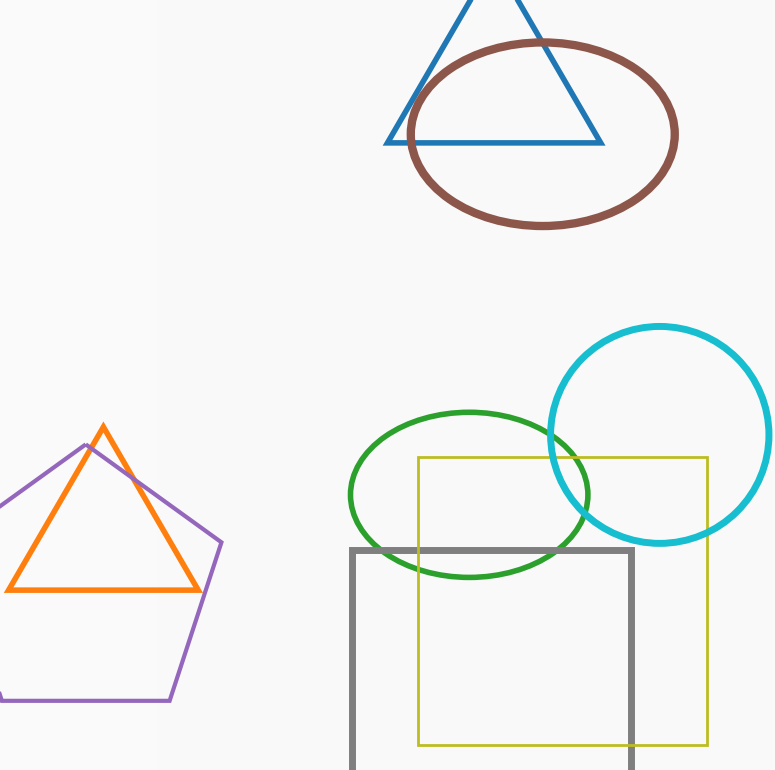[{"shape": "triangle", "thickness": 2, "radius": 0.79, "center": [0.638, 0.894]}, {"shape": "triangle", "thickness": 2, "radius": 0.71, "center": [0.133, 0.304]}, {"shape": "oval", "thickness": 2, "radius": 0.77, "center": [0.605, 0.357]}, {"shape": "pentagon", "thickness": 1.5, "radius": 0.92, "center": [0.111, 0.239]}, {"shape": "oval", "thickness": 3, "radius": 0.85, "center": [0.7, 0.826]}, {"shape": "square", "thickness": 2.5, "radius": 0.9, "center": [0.634, 0.105]}, {"shape": "square", "thickness": 1, "radius": 0.93, "center": [0.726, 0.219]}, {"shape": "circle", "thickness": 2.5, "radius": 0.7, "center": [0.851, 0.435]}]